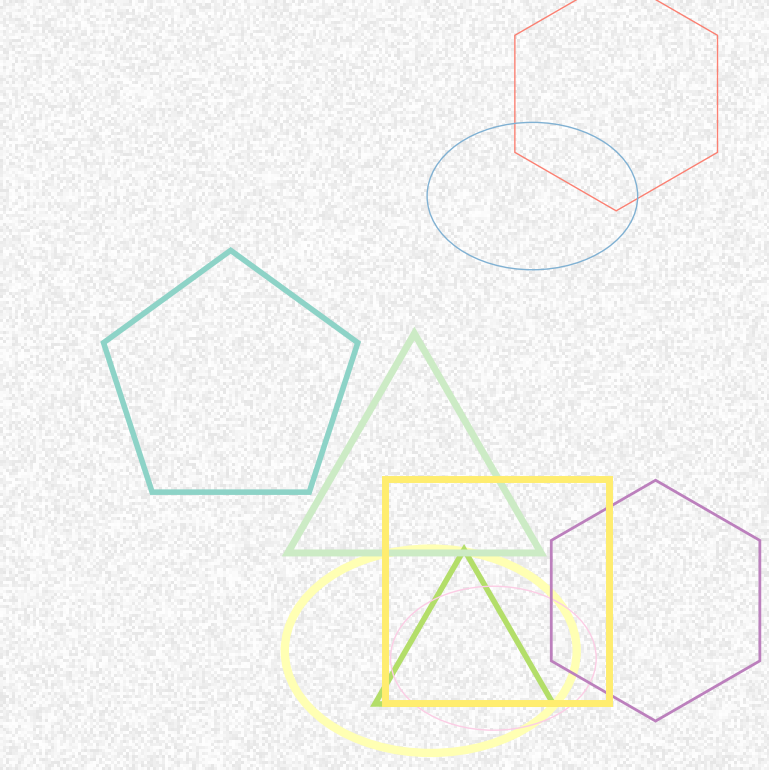[{"shape": "pentagon", "thickness": 2, "radius": 0.87, "center": [0.3, 0.501]}, {"shape": "oval", "thickness": 3, "radius": 0.95, "center": [0.559, 0.155]}, {"shape": "hexagon", "thickness": 0.5, "radius": 0.76, "center": [0.8, 0.878]}, {"shape": "oval", "thickness": 0.5, "radius": 0.68, "center": [0.691, 0.745]}, {"shape": "triangle", "thickness": 2, "radius": 0.67, "center": [0.603, 0.153]}, {"shape": "oval", "thickness": 0.5, "radius": 0.67, "center": [0.641, 0.145]}, {"shape": "hexagon", "thickness": 1, "radius": 0.78, "center": [0.851, 0.22]}, {"shape": "triangle", "thickness": 2.5, "radius": 0.95, "center": [0.538, 0.377]}, {"shape": "square", "thickness": 2.5, "radius": 0.73, "center": [0.645, 0.233]}]